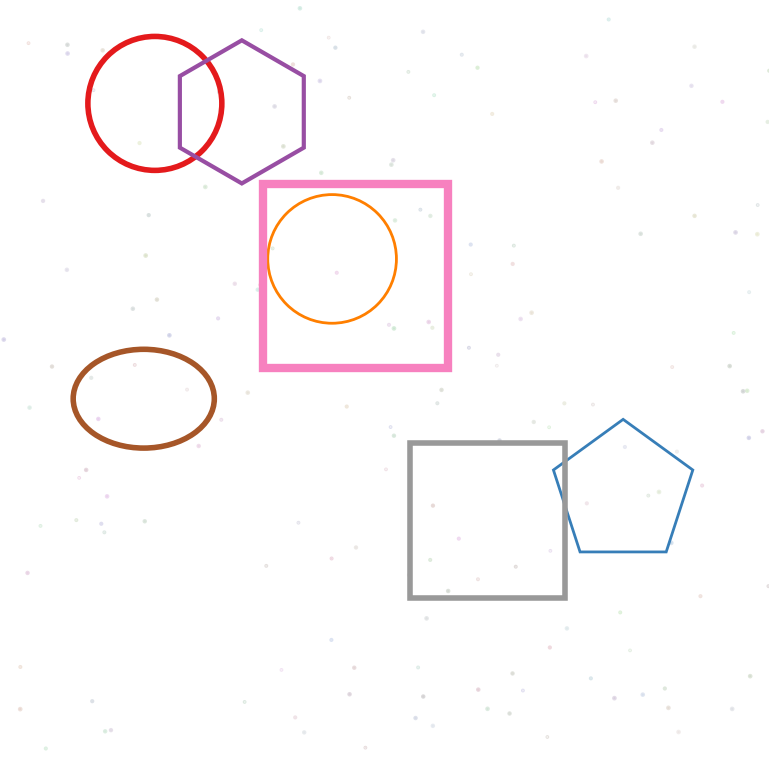[{"shape": "circle", "thickness": 2, "radius": 0.43, "center": [0.201, 0.866]}, {"shape": "pentagon", "thickness": 1, "radius": 0.48, "center": [0.809, 0.36]}, {"shape": "hexagon", "thickness": 1.5, "radius": 0.46, "center": [0.314, 0.855]}, {"shape": "circle", "thickness": 1, "radius": 0.42, "center": [0.431, 0.664]}, {"shape": "oval", "thickness": 2, "radius": 0.46, "center": [0.187, 0.482]}, {"shape": "square", "thickness": 3, "radius": 0.6, "center": [0.462, 0.642]}, {"shape": "square", "thickness": 2, "radius": 0.5, "center": [0.633, 0.324]}]